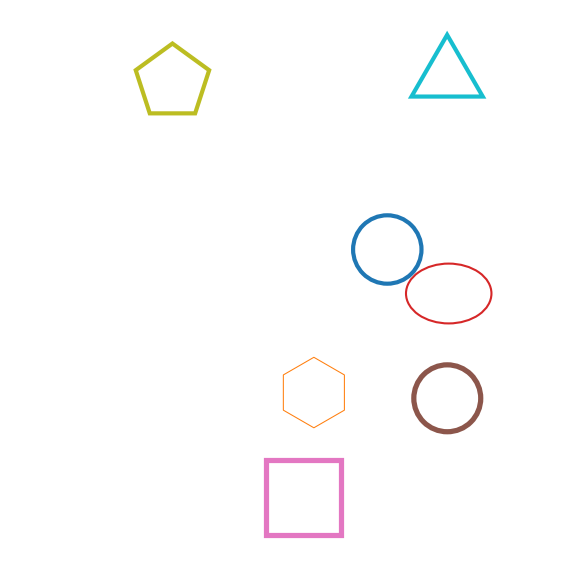[{"shape": "circle", "thickness": 2, "radius": 0.3, "center": [0.671, 0.567]}, {"shape": "hexagon", "thickness": 0.5, "radius": 0.31, "center": [0.543, 0.319]}, {"shape": "oval", "thickness": 1, "radius": 0.37, "center": [0.777, 0.491]}, {"shape": "circle", "thickness": 2.5, "radius": 0.29, "center": [0.775, 0.309]}, {"shape": "square", "thickness": 2.5, "radius": 0.32, "center": [0.526, 0.138]}, {"shape": "pentagon", "thickness": 2, "radius": 0.33, "center": [0.299, 0.857]}, {"shape": "triangle", "thickness": 2, "radius": 0.36, "center": [0.774, 0.868]}]